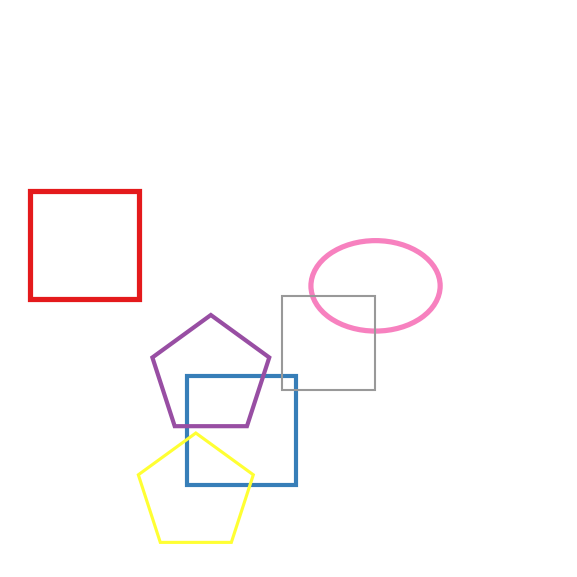[{"shape": "square", "thickness": 2.5, "radius": 0.47, "center": [0.146, 0.575]}, {"shape": "square", "thickness": 2, "radius": 0.47, "center": [0.417, 0.254]}, {"shape": "pentagon", "thickness": 2, "radius": 0.53, "center": [0.365, 0.347]}, {"shape": "pentagon", "thickness": 1.5, "radius": 0.52, "center": [0.339, 0.145]}, {"shape": "oval", "thickness": 2.5, "radius": 0.56, "center": [0.65, 0.504]}, {"shape": "square", "thickness": 1, "radius": 0.41, "center": [0.569, 0.406]}]